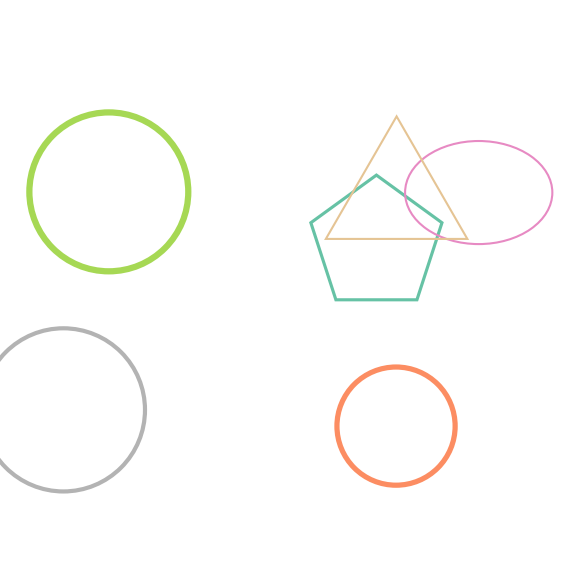[{"shape": "pentagon", "thickness": 1.5, "radius": 0.6, "center": [0.652, 0.577]}, {"shape": "circle", "thickness": 2.5, "radius": 0.51, "center": [0.686, 0.261]}, {"shape": "oval", "thickness": 1, "radius": 0.64, "center": [0.829, 0.666]}, {"shape": "circle", "thickness": 3, "radius": 0.69, "center": [0.188, 0.667]}, {"shape": "triangle", "thickness": 1, "radius": 0.71, "center": [0.687, 0.656]}, {"shape": "circle", "thickness": 2, "radius": 0.71, "center": [0.11, 0.289]}]